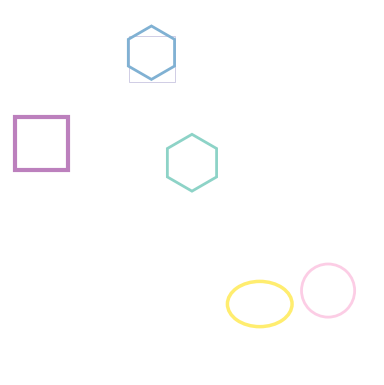[{"shape": "hexagon", "thickness": 2, "radius": 0.37, "center": [0.499, 0.577]}, {"shape": "square", "thickness": 0.5, "radius": 0.3, "center": [0.394, 0.847]}, {"shape": "hexagon", "thickness": 2, "radius": 0.35, "center": [0.393, 0.863]}, {"shape": "circle", "thickness": 2, "radius": 0.34, "center": [0.852, 0.245]}, {"shape": "square", "thickness": 3, "radius": 0.35, "center": [0.108, 0.628]}, {"shape": "oval", "thickness": 2.5, "radius": 0.42, "center": [0.675, 0.21]}]